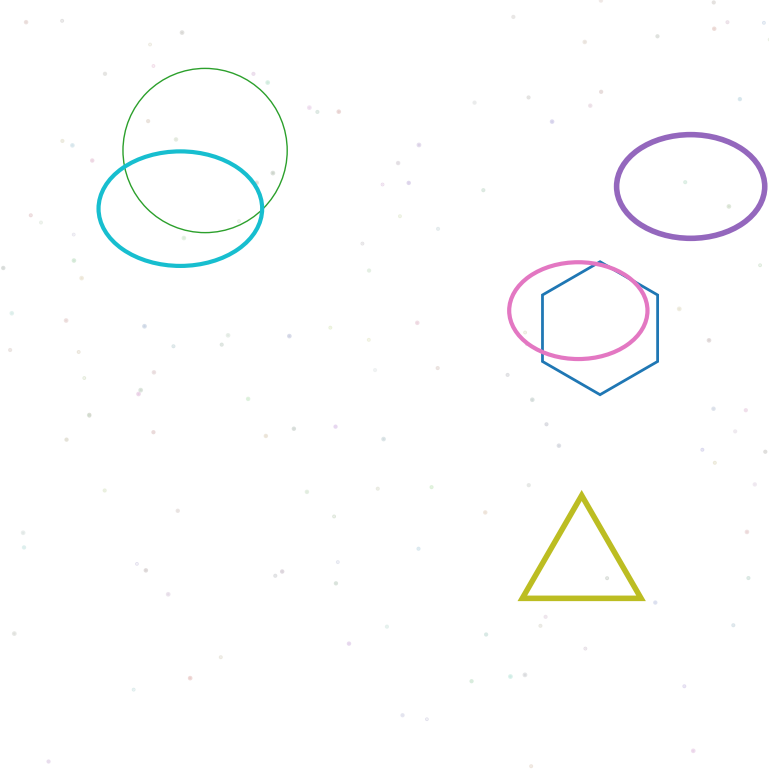[{"shape": "hexagon", "thickness": 1, "radius": 0.43, "center": [0.779, 0.574]}, {"shape": "circle", "thickness": 0.5, "radius": 0.53, "center": [0.266, 0.805]}, {"shape": "oval", "thickness": 2, "radius": 0.48, "center": [0.897, 0.758]}, {"shape": "oval", "thickness": 1.5, "radius": 0.45, "center": [0.751, 0.597]}, {"shape": "triangle", "thickness": 2, "radius": 0.45, "center": [0.755, 0.267]}, {"shape": "oval", "thickness": 1.5, "radius": 0.53, "center": [0.234, 0.729]}]